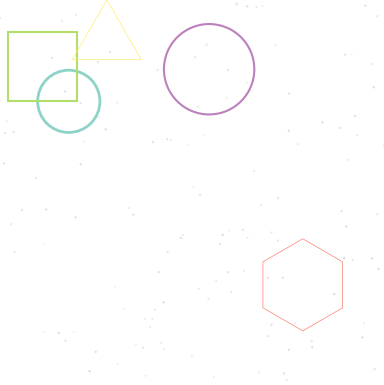[{"shape": "circle", "thickness": 2, "radius": 0.4, "center": [0.179, 0.737]}, {"shape": "hexagon", "thickness": 0.5, "radius": 0.6, "center": [0.786, 0.26]}, {"shape": "square", "thickness": 1.5, "radius": 0.45, "center": [0.11, 0.828]}, {"shape": "circle", "thickness": 1.5, "radius": 0.59, "center": [0.543, 0.82]}, {"shape": "triangle", "thickness": 0.5, "radius": 0.52, "center": [0.278, 0.897]}]